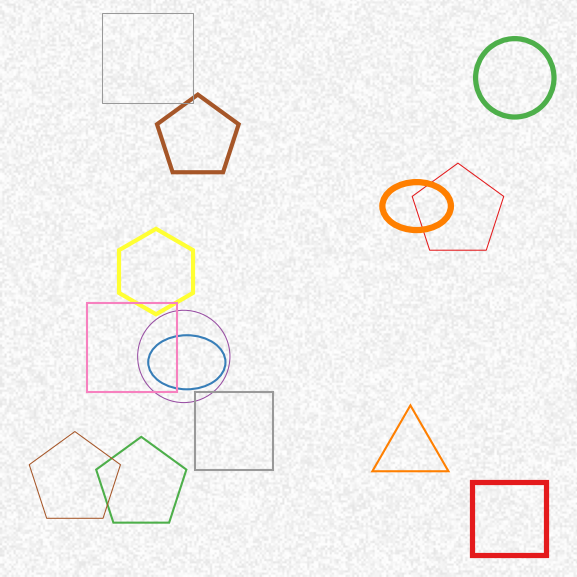[{"shape": "pentagon", "thickness": 0.5, "radius": 0.42, "center": [0.793, 0.633]}, {"shape": "square", "thickness": 2.5, "radius": 0.32, "center": [0.881, 0.102]}, {"shape": "oval", "thickness": 1, "radius": 0.33, "center": [0.324, 0.372]}, {"shape": "circle", "thickness": 2.5, "radius": 0.34, "center": [0.891, 0.864]}, {"shape": "pentagon", "thickness": 1, "radius": 0.41, "center": [0.245, 0.161]}, {"shape": "circle", "thickness": 0.5, "radius": 0.4, "center": [0.318, 0.382]}, {"shape": "oval", "thickness": 3, "radius": 0.3, "center": [0.721, 0.642]}, {"shape": "triangle", "thickness": 1, "radius": 0.38, "center": [0.711, 0.221]}, {"shape": "hexagon", "thickness": 2, "radius": 0.37, "center": [0.27, 0.529]}, {"shape": "pentagon", "thickness": 0.5, "radius": 0.42, "center": [0.13, 0.169]}, {"shape": "pentagon", "thickness": 2, "radius": 0.37, "center": [0.343, 0.761]}, {"shape": "square", "thickness": 1, "radius": 0.39, "center": [0.228, 0.397]}, {"shape": "square", "thickness": 1, "radius": 0.34, "center": [0.405, 0.253]}, {"shape": "square", "thickness": 0.5, "radius": 0.39, "center": [0.255, 0.899]}]